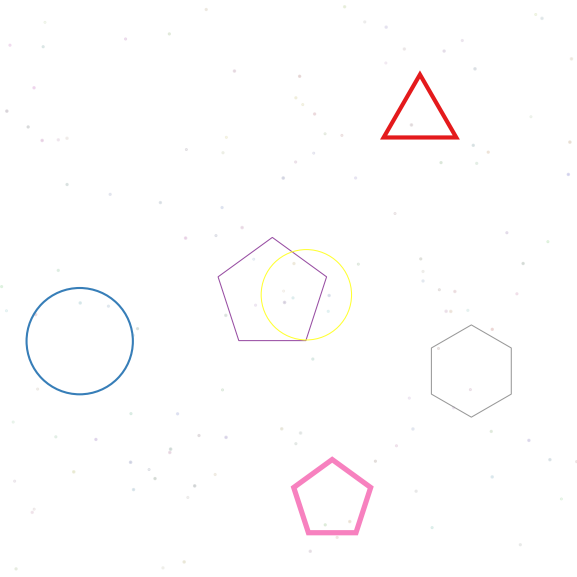[{"shape": "triangle", "thickness": 2, "radius": 0.36, "center": [0.727, 0.797]}, {"shape": "circle", "thickness": 1, "radius": 0.46, "center": [0.138, 0.408]}, {"shape": "pentagon", "thickness": 0.5, "radius": 0.49, "center": [0.472, 0.489]}, {"shape": "circle", "thickness": 0.5, "radius": 0.39, "center": [0.53, 0.489]}, {"shape": "pentagon", "thickness": 2.5, "radius": 0.35, "center": [0.575, 0.133]}, {"shape": "hexagon", "thickness": 0.5, "radius": 0.4, "center": [0.816, 0.357]}]